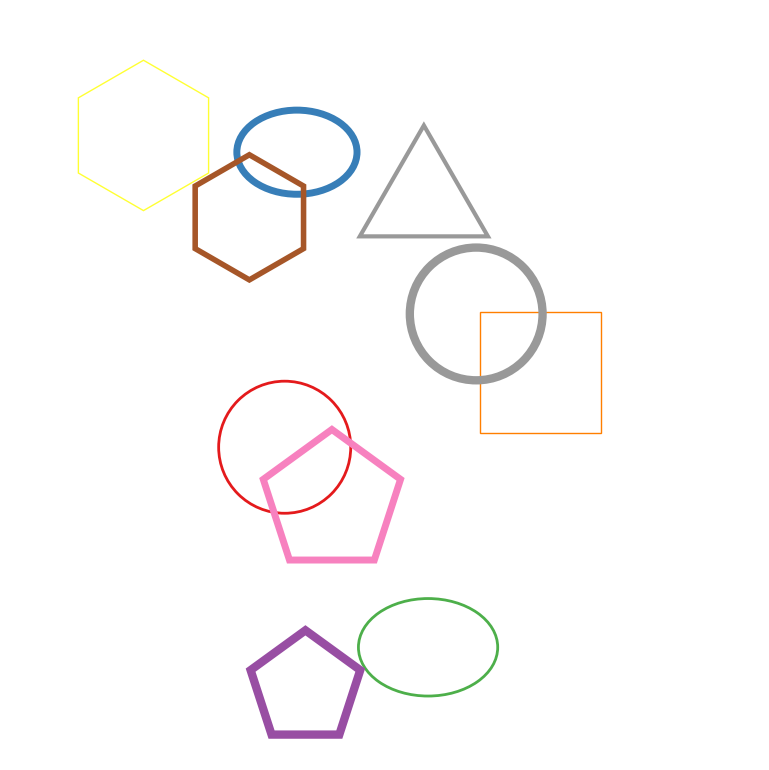[{"shape": "circle", "thickness": 1, "radius": 0.43, "center": [0.37, 0.419]}, {"shape": "oval", "thickness": 2.5, "radius": 0.39, "center": [0.386, 0.802]}, {"shape": "oval", "thickness": 1, "radius": 0.45, "center": [0.556, 0.159]}, {"shape": "pentagon", "thickness": 3, "radius": 0.37, "center": [0.397, 0.107]}, {"shape": "square", "thickness": 0.5, "radius": 0.39, "center": [0.702, 0.517]}, {"shape": "hexagon", "thickness": 0.5, "radius": 0.49, "center": [0.186, 0.824]}, {"shape": "hexagon", "thickness": 2, "radius": 0.41, "center": [0.324, 0.718]}, {"shape": "pentagon", "thickness": 2.5, "radius": 0.47, "center": [0.431, 0.349]}, {"shape": "triangle", "thickness": 1.5, "radius": 0.48, "center": [0.55, 0.741]}, {"shape": "circle", "thickness": 3, "radius": 0.43, "center": [0.618, 0.592]}]